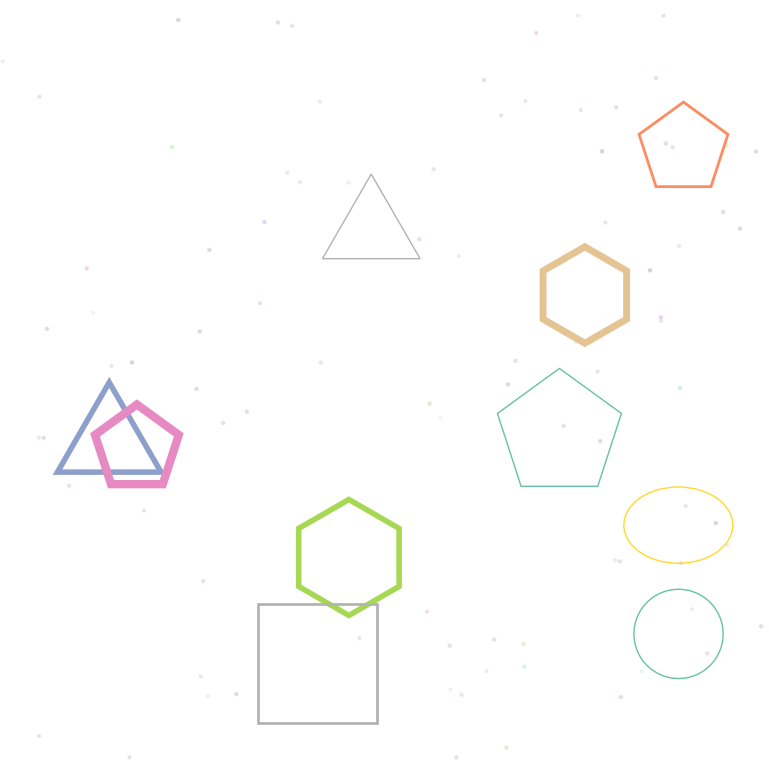[{"shape": "circle", "thickness": 0.5, "radius": 0.29, "center": [0.881, 0.177]}, {"shape": "pentagon", "thickness": 0.5, "radius": 0.42, "center": [0.727, 0.437]}, {"shape": "pentagon", "thickness": 1, "radius": 0.3, "center": [0.888, 0.807]}, {"shape": "triangle", "thickness": 2, "radius": 0.39, "center": [0.142, 0.426]}, {"shape": "pentagon", "thickness": 3, "radius": 0.29, "center": [0.178, 0.418]}, {"shape": "hexagon", "thickness": 2, "radius": 0.38, "center": [0.453, 0.276]}, {"shape": "oval", "thickness": 0.5, "radius": 0.35, "center": [0.881, 0.318]}, {"shape": "hexagon", "thickness": 2.5, "radius": 0.31, "center": [0.76, 0.617]}, {"shape": "square", "thickness": 1, "radius": 0.39, "center": [0.412, 0.138]}, {"shape": "triangle", "thickness": 0.5, "radius": 0.37, "center": [0.482, 0.701]}]